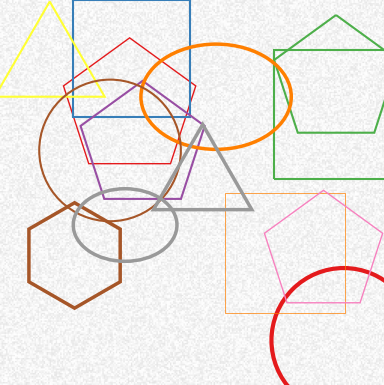[{"shape": "circle", "thickness": 3, "radius": 0.94, "center": [0.893, 0.116]}, {"shape": "pentagon", "thickness": 1, "radius": 0.9, "center": [0.337, 0.721]}, {"shape": "square", "thickness": 1.5, "radius": 0.76, "center": [0.342, 0.848]}, {"shape": "pentagon", "thickness": 1.5, "radius": 0.84, "center": [0.873, 0.792]}, {"shape": "square", "thickness": 1.5, "radius": 0.83, "center": [0.879, 0.703]}, {"shape": "pentagon", "thickness": 1.5, "radius": 0.85, "center": [0.37, 0.62]}, {"shape": "square", "thickness": 0.5, "radius": 0.78, "center": [0.739, 0.342]}, {"shape": "oval", "thickness": 2.5, "radius": 0.98, "center": [0.561, 0.749]}, {"shape": "triangle", "thickness": 1.5, "radius": 0.82, "center": [0.129, 0.831]}, {"shape": "circle", "thickness": 1.5, "radius": 0.92, "center": [0.286, 0.609]}, {"shape": "hexagon", "thickness": 2.5, "radius": 0.68, "center": [0.194, 0.336]}, {"shape": "pentagon", "thickness": 1, "radius": 0.81, "center": [0.84, 0.344]}, {"shape": "oval", "thickness": 2.5, "radius": 0.67, "center": [0.325, 0.416]}, {"shape": "triangle", "thickness": 2.5, "radius": 0.74, "center": [0.526, 0.529]}]